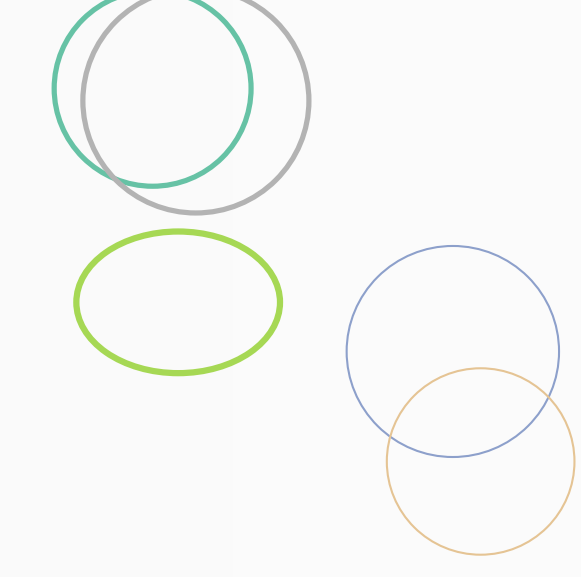[{"shape": "circle", "thickness": 2.5, "radius": 0.85, "center": [0.263, 0.846]}, {"shape": "circle", "thickness": 1, "radius": 0.91, "center": [0.779, 0.39]}, {"shape": "oval", "thickness": 3, "radius": 0.88, "center": [0.307, 0.476]}, {"shape": "circle", "thickness": 1, "radius": 0.81, "center": [0.827, 0.2]}, {"shape": "circle", "thickness": 2.5, "radius": 0.97, "center": [0.337, 0.825]}]